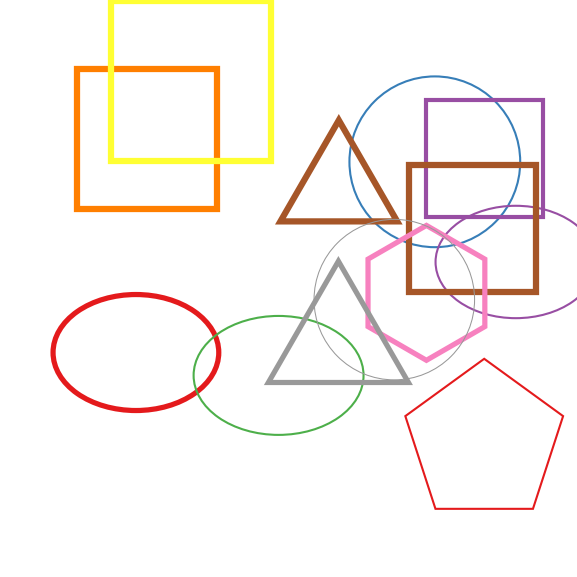[{"shape": "oval", "thickness": 2.5, "radius": 0.72, "center": [0.235, 0.389]}, {"shape": "pentagon", "thickness": 1, "radius": 0.72, "center": [0.838, 0.234]}, {"shape": "circle", "thickness": 1, "radius": 0.74, "center": [0.753, 0.719]}, {"shape": "oval", "thickness": 1, "radius": 0.74, "center": [0.482, 0.349]}, {"shape": "square", "thickness": 2, "radius": 0.51, "center": [0.84, 0.725]}, {"shape": "oval", "thickness": 1, "radius": 0.7, "center": [0.893, 0.545]}, {"shape": "square", "thickness": 3, "radius": 0.61, "center": [0.255, 0.758]}, {"shape": "square", "thickness": 3, "radius": 0.69, "center": [0.331, 0.859]}, {"shape": "triangle", "thickness": 3, "radius": 0.58, "center": [0.587, 0.674]}, {"shape": "square", "thickness": 3, "radius": 0.55, "center": [0.819, 0.603]}, {"shape": "hexagon", "thickness": 2.5, "radius": 0.58, "center": [0.738, 0.492]}, {"shape": "circle", "thickness": 0.5, "radius": 0.69, "center": [0.683, 0.48]}, {"shape": "triangle", "thickness": 2.5, "radius": 0.7, "center": [0.586, 0.407]}]